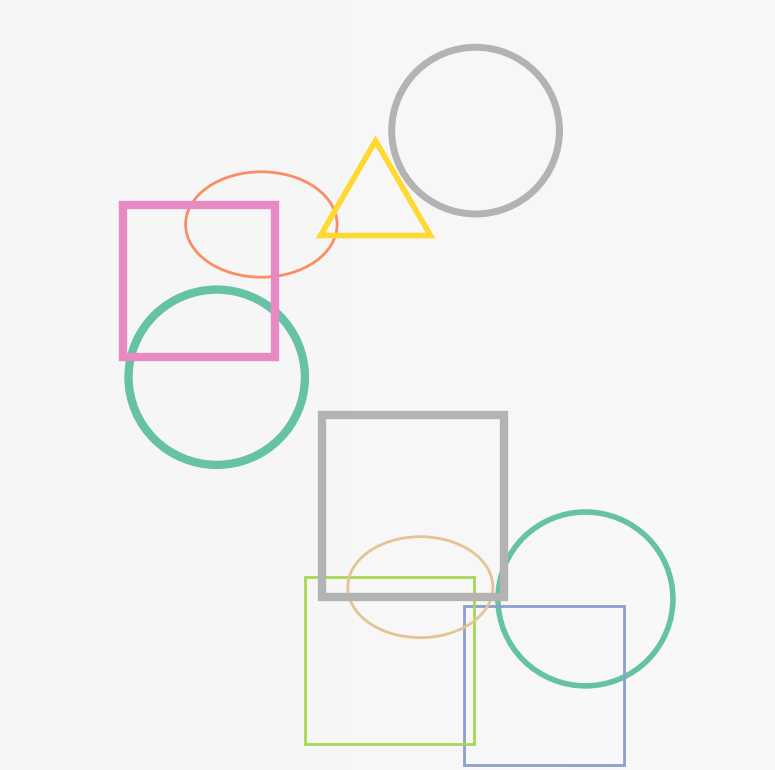[{"shape": "circle", "thickness": 2, "radius": 0.56, "center": [0.755, 0.222]}, {"shape": "circle", "thickness": 3, "radius": 0.57, "center": [0.28, 0.51]}, {"shape": "oval", "thickness": 1, "radius": 0.49, "center": [0.337, 0.708]}, {"shape": "square", "thickness": 1, "radius": 0.52, "center": [0.702, 0.11]}, {"shape": "square", "thickness": 3, "radius": 0.49, "center": [0.257, 0.635]}, {"shape": "square", "thickness": 1, "radius": 0.54, "center": [0.503, 0.142]}, {"shape": "triangle", "thickness": 2, "radius": 0.41, "center": [0.485, 0.735]}, {"shape": "oval", "thickness": 1, "radius": 0.47, "center": [0.542, 0.237]}, {"shape": "square", "thickness": 3, "radius": 0.59, "center": [0.533, 0.343]}, {"shape": "circle", "thickness": 2.5, "radius": 0.54, "center": [0.614, 0.83]}]